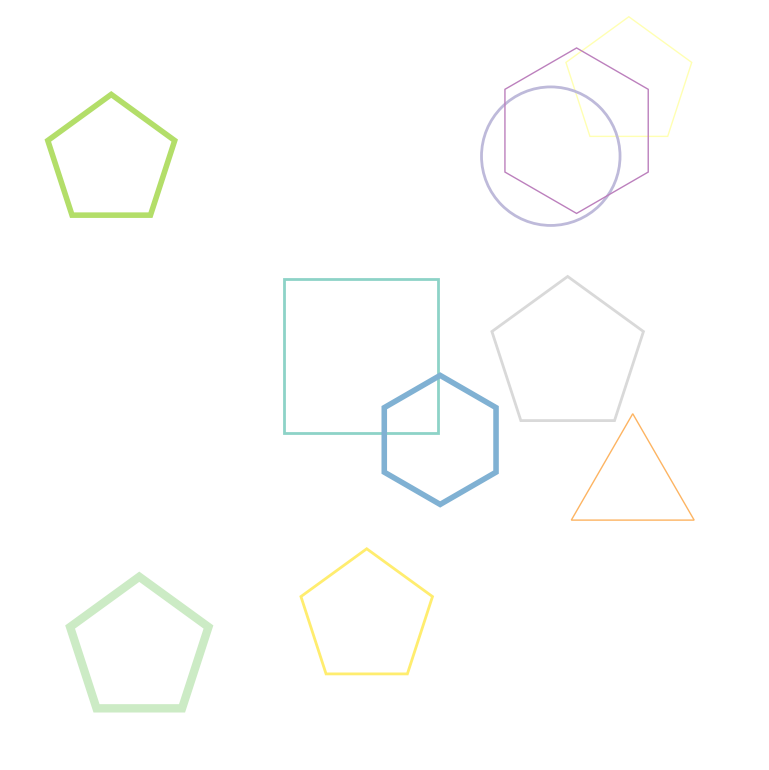[{"shape": "square", "thickness": 1, "radius": 0.5, "center": [0.469, 0.538]}, {"shape": "pentagon", "thickness": 0.5, "radius": 0.43, "center": [0.817, 0.892]}, {"shape": "circle", "thickness": 1, "radius": 0.45, "center": [0.715, 0.797]}, {"shape": "hexagon", "thickness": 2, "radius": 0.42, "center": [0.572, 0.429]}, {"shape": "triangle", "thickness": 0.5, "radius": 0.46, "center": [0.822, 0.371]}, {"shape": "pentagon", "thickness": 2, "radius": 0.43, "center": [0.144, 0.791]}, {"shape": "pentagon", "thickness": 1, "radius": 0.52, "center": [0.737, 0.537]}, {"shape": "hexagon", "thickness": 0.5, "radius": 0.54, "center": [0.749, 0.83]}, {"shape": "pentagon", "thickness": 3, "radius": 0.47, "center": [0.181, 0.157]}, {"shape": "pentagon", "thickness": 1, "radius": 0.45, "center": [0.476, 0.197]}]